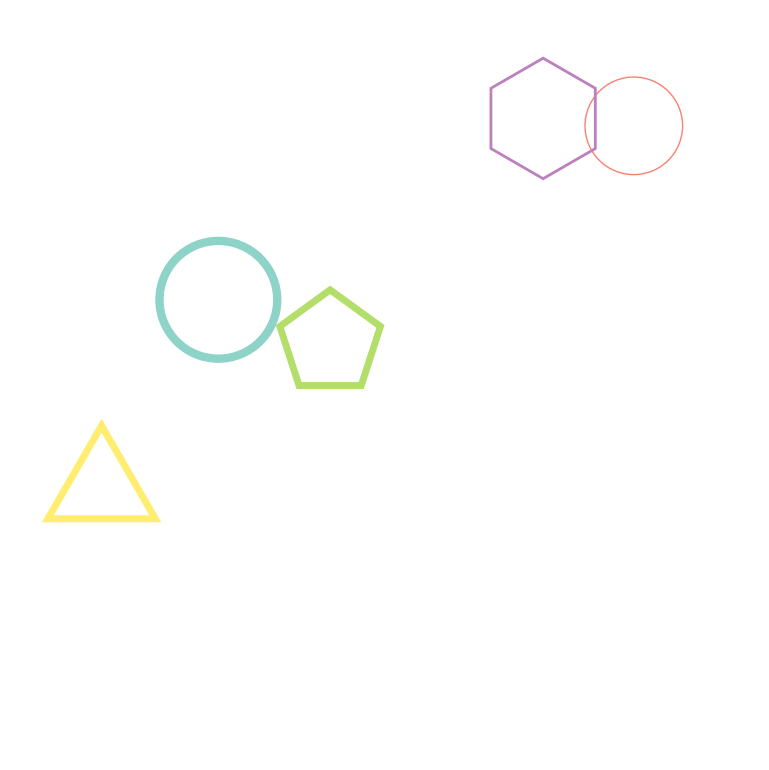[{"shape": "circle", "thickness": 3, "radius": 0.38, "center": [0.284, 0.611]}, {"shape": "circle", "thickness": 0.5, "radius": 0.32, "center": [0.823, 0.837]}, {"shape": "pentagon", "thickness": 2.5, "radius": 0.34, "center": [0.429, 0.555]}, {"shape": "hexagon", "thickness": 1, "radius": 0.39, "center": [0.705, 0.846]}, {"shape": "triangle", "thickness": 2.5, "radius": 0.4, "center": [0.132, 0.367]}]